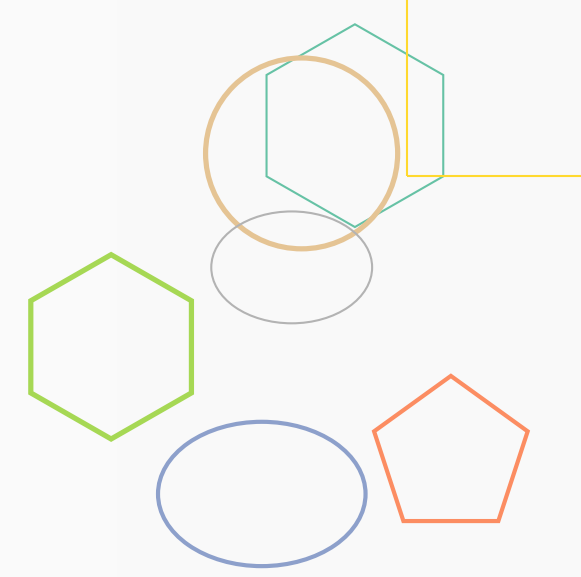[{"shape": "hexagon", "thickness": 1, "radius": 0.88, "center": [0.611, 0.782]}, {"shape": "pentagon", "thickness": 2, "radius": 0.69, "center": [0.776, 0.209]}, {"shape": "oval", "thickness": 2, "radius": 0.89, "center": [0.45, 0.144]}, {"shape": "hexagon", "thickness": 2.5, "radius": 0.8, "center": [0.191, 0.399]}, {"shape": "square", "thickness": 1, "radius": 0.77, "center": [0.854, 0.848]}, {"shape": "circle", "thickness": 2.5, "radius": 0.83, "center": [0.519, 0.734]}, {"shape": "oval", "thickness": 1, "radius": 0.69, "center": [0.502, 0.536]}]